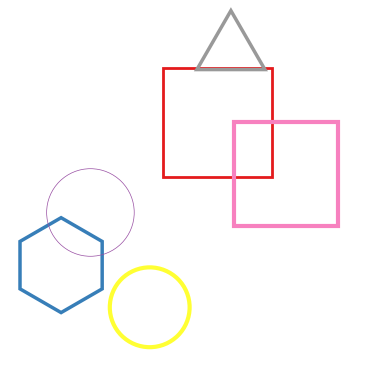[{"shape": "square", "thickness": 2, "radius": 0.71, "center": [0.564, 0.681]}, {"shape": "hexagon", "thickness": 2.5, "radius": 0.62, "center": [0.159, 0.311]}, {"shape": "circle", "thickness": 0.5, "radius": 0.57, "center": [0.235, 0.448]}, {"shape": "circle", "thickness": 3, "radius": 0.52, "center": [0.389, 0.202]}, {"shape": "square", "thickness": 3, "radius": 0.67, "center": [0.743, 0.549]}, {"shape": "triangle", "thickness": 2.5, "radius": 0.51, "center": [0.6, 0.87]}]